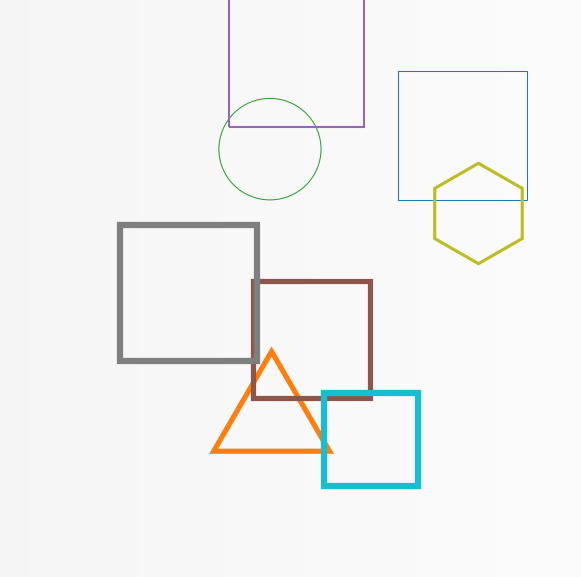[{"shape": "square", "thickness": 0.5, "radius": 0.56, "center": [0.796, 0.764]}, {"shape": "triangle", "thickness": 2.5, "radius": 0.58, "center": [0.467, 0.275]}, {"shape": "circle", "thickness": 0.5, "radius": 0.44, "center": [0.464, 0.741]}, {"shape": "square", "thickness": 1, "radius": 0.58, "center": [0.51, 0.896]}, {"shape": "square", "thickness": 2.5, "radius": 0.51, "center": [0.536, 0.411]}, {"shape": "square", "thickness": 3, "radius": 0.59, "center": [0.324, 0.492]}, {"shape": "hexagon", "thickness": 1.5, "radius": 0.43, "center": [0.823, 0.629]}, {"shape": "square", "thickness": 3, "radius": 0.4, "center": [0.638, 0.238]}]